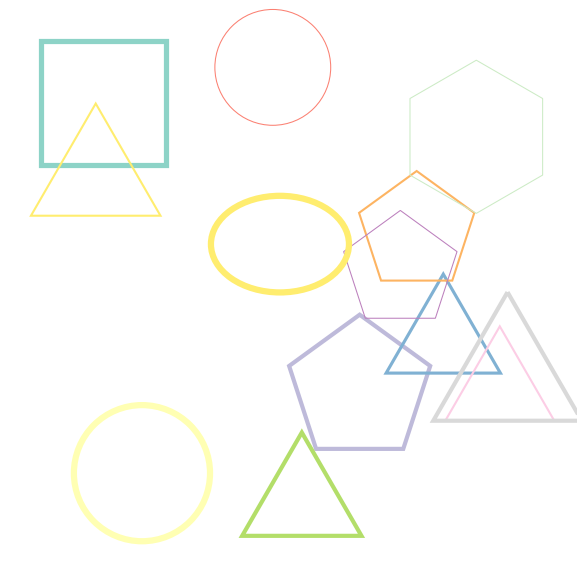[{"shape": "square", "thickness": 2.5, "radius": 0.54, "center": [0.179, 0.821]}, {"shape": "circle", "thickness": 3, "radius": 0.59, "center": [0.246, 0.18]}, {"shape": "pentagon", "thickness": 2, "radius": 0.64, "center": [0.623, 0.326]}, {"shape": "circle", "thickness": 0.5, "radius": 0.5, "center": [0.472, 0.882]}, {"shape": "triangle", "thickness": 1.5, "radius": 0.57, "center": [0.768, 0.41]}, {"shape": "pentagon", "thickness": 1, "radius": 0.52, "center": [0.722, 0.598]}, {"shape": "triangle", "thickness": 2, "radius": 0.6, "center": [0.523, 0.131]}, {"shape": "triangle", "thickness": 1, "radius": 0.54, "center": [0.865, 0.325]}, {"shape": "triangle", "thickness": 2, "radius": 0.74, "center": [0.879, 0.345]}, {"shape": "pentagon", "thickness": 0.5, "radius": 0.52, "center": [0.693, 0.532]}, {"shape": "hexagon", "thickness": 0.5, "radius": 0.66, "center": [0.825, 0.762]}, {"shape": "triangle", "thickness": 1, "radius": 0.65, "center": [0.166, 0.69]}, {"shape": "oval", "thickness": 3, "radius": 0.6, "center": [0.485, 0.576]}]